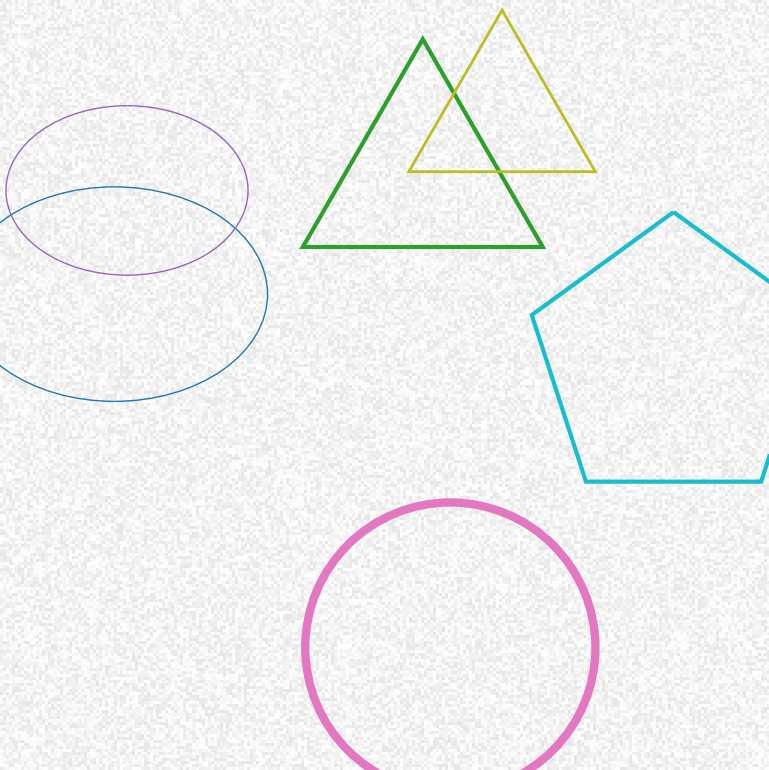[{"shape": "oval", "thickness": 0.5, "radius": 1.0, "center": [0.148, 0.618]}, {"shape": "triangle", "thickness": 1.5, "radius": 0.9, "center": [0.549, 0.769]}, {"shape": "oval", "thickness": 0.5, "radius": 0.79, "center": [0.165, 0.753]}, {"shape": "circle", "thickness": 3, "radius": 0.94, "center": [0.585, 0.159]}, {"shape": "triangle", "thickness": 1, "radius": 0.7, "center": [0.652, 0.847]}, {"shape": "pentagon", "thickness": 1.5, "radius": 0.97, "center": [0.875, 0.531]}]